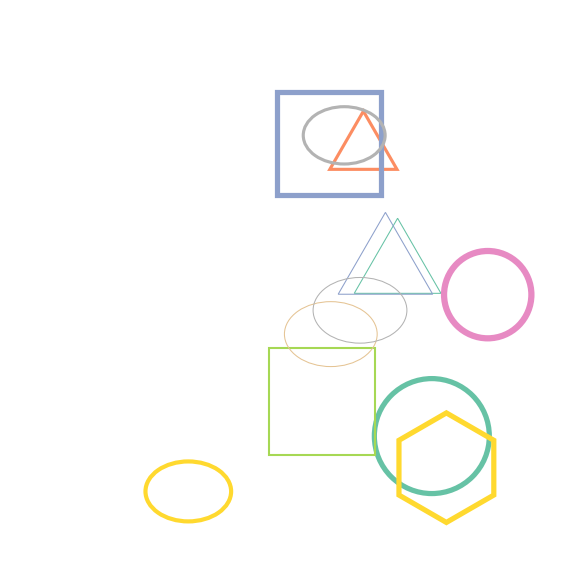[{"shape": "triangle", "thickness": 0.5, "radius": 0.43, "center": [0.688, 0.535]}, {"shape": "circle", "thickness": 2.5, "radius": 0.5, "center": [0.748, 0.244]}, {"shape": "triangle", "thickness": 1.5, "radius": 0.34, "center": [0.629, 0.739]}, {"shape": "square", "thickness": 2.5, "radius": 0.45, "center": [0.57, 0.751]}, {"shape": "triangle", "thickness": 0.5, "radius": 0.47, "center": [0.667, 0.537]}, {"shape": "circle", "thickness": 3, "radius": 0.38, "center": [0.845, 0.489]}, {"shape": "square", "thickness": 1, "radius": 0.46, "center": [0.558, 0.303]}, {"shape": "oval", "thickness": 2, "radius": 0.37, "center": [0.326, 0.148]}, {"shape": "hexagon", "thickness": 2.5, "radius": 0.47, "center": [0.773, 0.189]}, {"shape": "oval", "thickness": 0.5, "radius": 0.4, "center": [0.573, 0.421]}, {"shape": "oval", "thickness": 0.5, "radius": 0.41, "center": [0.623, 0.462]}, {"shape": "oval", "thickness": 1.5, "radius": 0.35, "center": [0.596, 0.765]}]